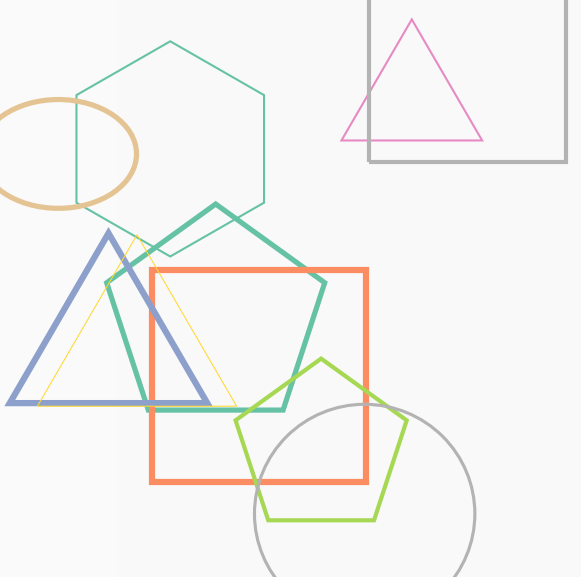[{"shape": "pentagon", "thickness": 2.5, "radius": 0.99, "center": [0.371, 0.449]}, {"shape": "hexagon", "thickness": 1, "radius": 0.93, "center": [0.293, 0.741]}, {"shape": "square", "thickness": 3, "radius": 0.92, "center": [0.446, 0.349]}, {"shape": "triangle", "thickness": 3, "radius": 0.98, "center": [0.187, 0.399]}, {"shape": "triangle", "thickness": 1, "radius": 0.7, "center": [0.708, 0.826]}, {"shape": "pentagon", "thickness": 2, "radius": 0.77, "center": [0.552, 0.223]}, {"shape": "triangle", "thickness": 0.5, "radius": 0.99, "center": [0.236, 0.395]}, {"shape": "oval", "thickness": 2.5, "radius": 0.67, "center": [0.1, 0.733]}, {"shape": "circle", "thickness": 1.5, "radius": 0.95, "center": [0.627, 0.11]}, {"shape": "square", "thickness": 2, "radius": 0.85, "center": [0.804, 0.889]}]